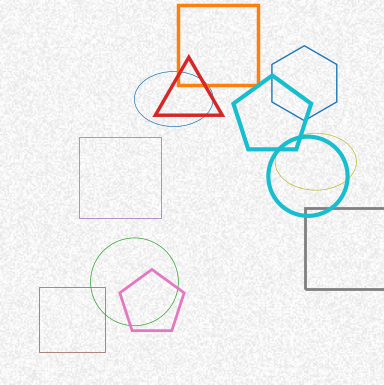[{"shape": "oval", "thickness": 0.5, "radius": 0.51, "center": [0.451, 0.743]}, {"shape": "hexagon", "thickness": 1, "radius": 0.49, "center": [0.79, 0.784]}, {"shape": "square", "thickness": 2.5, "radius": 0.52, "center": [0.566, 0.882]}, {"shape": "circle", "thickness": 0.5, "radius": 0.57, "center": [0.349, 0.268]}, {"shape": "triangle", "thickness": 2.5, "radius": 0.5, "center": [0.49, 0.751]}, {"shape": "square", "thickness": 0.5, "radius": 0.53, "center": [0.312, 0.539]}, {"shape": "square", "thickness": 0.5, "radius": 0.42, "center": [0.187, 0.17]}, {"shape": "pentagon", "thickness": 2, "radius": 0.44, "center": [0.395, 0.212]}, {"shape": "square", "thickness": 2, "radius": 0.52, "center": [0.898, 0.355]}, {"shape": "oval", "thickness": 0.5, "radius": 0.53, "center": [0.82, 0.58]}, {"shape": "circle", "thickness": 3, "radius": 0.51, "center": [0.8, 0.542]}, {"shape": "pentagon", "thickness": 3, "radius": 0.53, "center": [0.707, 0.698]}]